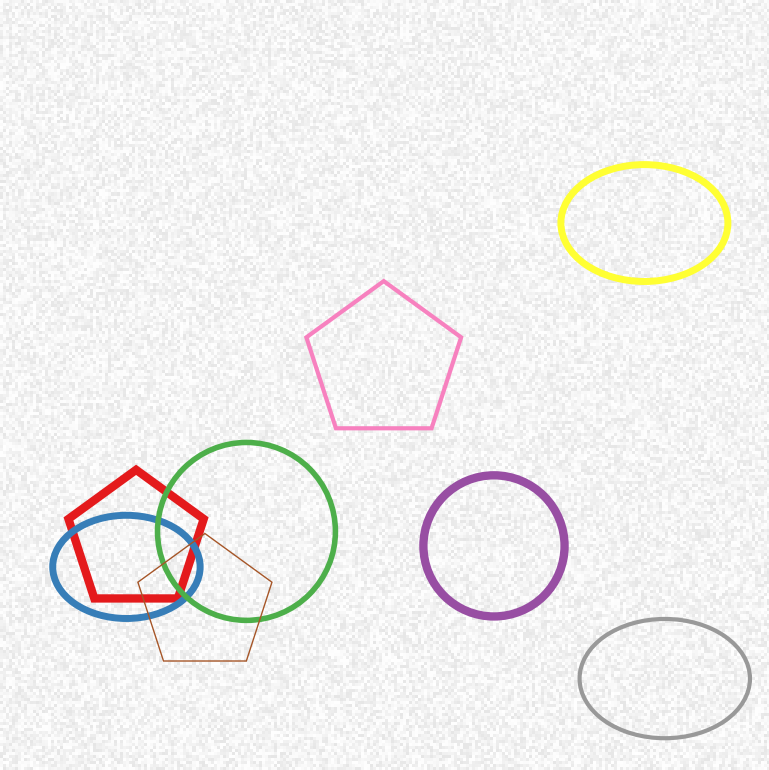[{"shape": "pentagon", "thickness": 3, "radius": 0.46, "center": [0.177, 0.298]}, {"shape": "oval", "thickness": 2.5, "radius": 0.48, "center": [0.164, 0.264]}, {"shape": "circle", "thickness": 2, "radius": 0.58, "center": [0.32, 0.31]}, {"shape": "circle", "thickness": 3, "radius": 0.46, "center": [0.642, 0.291]}, {"shape": "oval", "thickness": 2.5, "radius": 0.54, "center": [0.837, 0.71]}, {"shape": "pentagon", "thickness": 0.5, "radius": 0.46, "center": [0.266, 0.216]}, {"shape": "pentagon", "thickness": 1.5, "radius": 0.53, "center": [0.498, 0.529]}, {"shape": "oval", "thickness": 1.5, "radius": 0.55, "center": [0.863, 0.119]}]